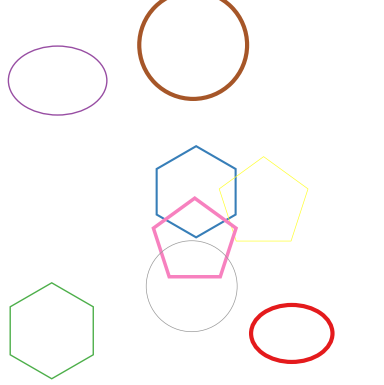[{"shape": "oval", "thickness": 3, "radius": 0.53, "center": [0.758, 0.134]}, {"shape": "hexagon", "thickness": 1.5, "radius": 0.59, "center": [0.509, 0.502]}, {"shape": "hexagon", "thickness": 1, "radius": 0.62, "center": [0.134, 0.141]}, {"shape": "oval", "thickness": 1, "radius": 0.64, "center": [0.15, 0.791]}, {"shape": "pentagon", "thickness": 0.5, "radius": 0.61, "center": [0.685, 0.472]}, {"shape": "circle", "thickness": 3, "radius": 0.7, "center": [0.502, 0.883]}, {"shape": "pentagon", "thickness": 2.5, "radius": 0.56, "center": [0.506, 0.372]}, {"shape": "circle", "thickness": 0.5, "radius": 0.59, "center": [0.498, 0.257]}]